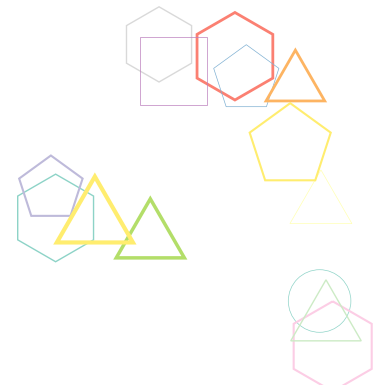[{"shape": "hexagon", "thickness": 1, "radius": 0.57, "center": [0.144, 0.434]}, {"shape": "circle", "thickness": 0.5, "radius": 0.41, "center": [0.83, 0.218]}, {"shape": "triangle", "thickness": 0.5, "radius": 0.47, "center": [0.834, 0.466]}, {"shape": "pentagon", "thickness": 1.5, "radius": 0.43, "center": [0.132, 0.509]}, {"shape": "hexagon", "thickness": 2, "radius": 0.57, "center": [0.61, 0.854]}, {"shape": "pentagon", "thickness": 0.5, "radius": 0.45, "center": [0.64, 0.795]}, {"shape": "triangle", "thickness": 2, "radius": 0.44, "center": [0.767, 0.782]}, {"shape": "triangle", "thickness": 2.5, "radius": 0.51, "center": [0.39, 0.381]}, {"shape": "hexagon", "thickness": 1.5, "radius": 0.59, "center": [0.864, 0.1]}, {"shape": "hexagon", "thickness": 1, "radius": 0.49, "center": [0.413, 0.885]}, {"shape": "square", "thickness": 0.5, "radius": 0.44, "center": [0.45, 0.816]}, {"shape": "triangle", "thickness": 1, "radius": 0.53, "center": [0.847, 0.168]}, {"shape": "triangle", "thickness": 3, "radius": 0.57, "center": [0.246, 0.427]}, {"shape": "pentagon", "thickness": 1.5, "radius": 0.55, "center": [0.754, 0.621]}]